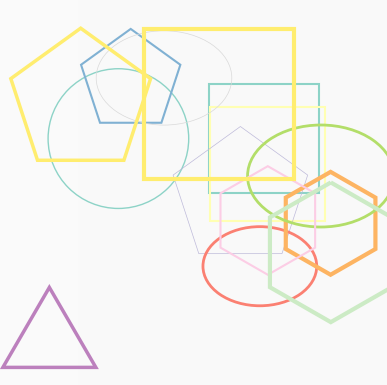[{"shape": "square", "thickness": 1.5, "radius": 0.71, "center": [0.682, 0.641]}, {"shape": "circle", "thickness": 1, "radius": 0.91, "center": [0.306, 0.64]}, {"shape": "square", "thickness": 1.5, "radius": 0.74, "center": [0.691, 0.574]}, {"shape": "pentagon", "thickness": 0.5, "radius": 0.91, "center": [0.62, 0.489]}, {"shape": "oval", "thickness": 2, "radius": 0.73, "center": [0.671, 0.309]}, {"shape": "pentagon", "thickness": 1.5, "radius": 0.67, "center": [0.337, 0.79]}, {"shape": "hexagon", "thickness": 3, "radius": 0.67, "center": [0.853, 0.42]}, {"shape": "oval", "thickness": 2, "radius": 0.95, "center": [0.828, 0.543]}, {"shape": "hexagon", "thickness": 1.5, "radius": 0.71, "center": [0.691, 0.427]}, {"shape": "oval", "thickness": 0.5, "radius": 0.87, "center": [0.423, 0.798]}, {"shape": "triangle", "thickness": 2.5, "radius": 0.69, "center": [0.127, 0.115]}, {"shape": "hexagon", "thickness": 3, "radius": 0.91, "center": [0.854, 0.345]}, {"shape": "pentagon", "thickness": 2.5, "radius": 0.95, "center": [0.208, 0.737]}, {"shape": "square", "thickness": 3, "radius": 0.97, "center": [0.565, 0.73]}]